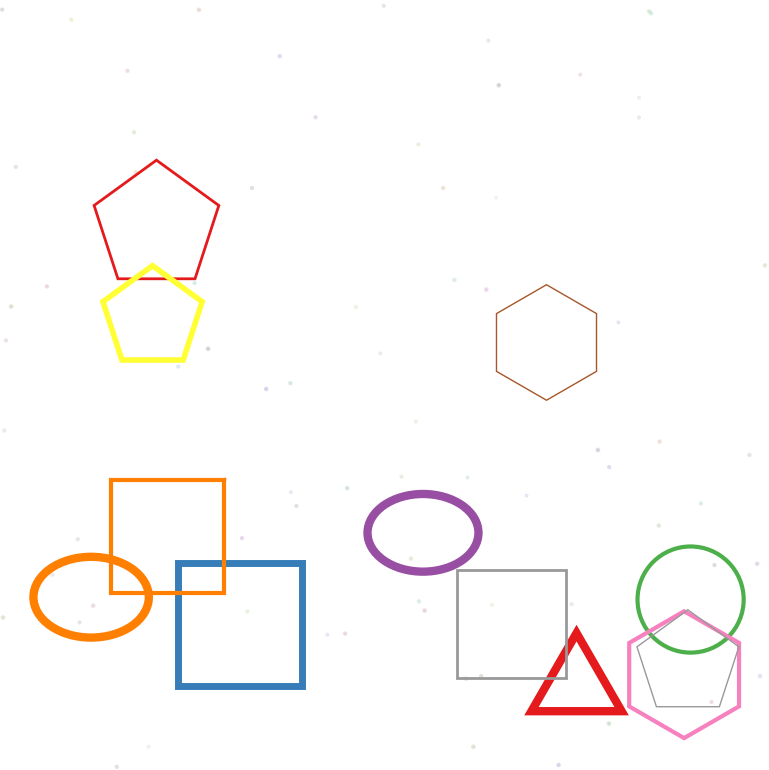[{"shape": "triangle", "thickness": 3, "radius": 0.34, "center": [0.749, 0.11]}, {"shape": "pentagon", "thickness": 1, "radius": 0.43, "center": [0.203, 0.707]}, {"shape": "square", "thickness": 2.5, "radius": 0.4, "center": [0.312, 0.189]}, {"shape": "circle", "thickness": 1.5, "radius": 0.34, "center": [0.897, 0.221]}, {"shape": "oval", "thickness": 3, "radius": 0.36, "center": [0.549, 0.308]}, {"shape": "oval", "thickness": 3, "radius": 0.37, "center": [0.118, 0.224]}, {"shape": "square", "thickness": 1.5, "radius": 0.37, "center": [0.218, 0.303]}, {"shape": "pentagon", "thickness": 2, "radius": 0.34, "center": [0.198, 0.587]}, {"shape": "hexagon", "thickness": 0.5, "radius": 0.38, "center": [0.71, 0.555]}, {"shape": "hexagon", "thickness": 1.5, "radius": 0.41, "center": [0.888, 0.124]}, {"shape": "square", "thickness": 1, "radius": 0.35, "center": [0.665, 0.19]}, {"shape": "pentagon", "thickness": 0.5, "radius": 0.35, "center": [0.893, 0.138]}]